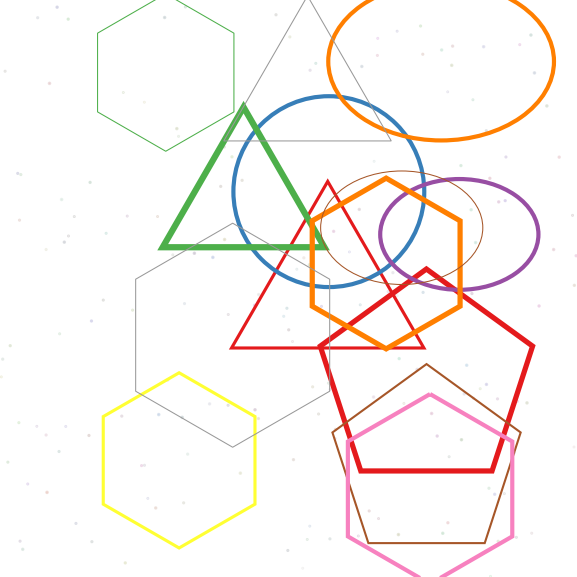[{"shape": "triangle", "thickness": 1.5, "radius": 0.96, "center": [0.567, 0.493]}, {"shape": "pentagon", "thickness": 2.5, "radius": 0.97, "center": [0.738, 0.34]}, {"shape": "circle", "thickness": 2, "radius": 0.83, "center": [0.569, 0.667]}, {"shape": "hexagon", "thickness": 0.5, "radius": 0.68, "center": [0.287, 0.874]}, {"shape": "triangle", "thickness": 3, "radius": 0.81, "center": [0.422, 0.652]}, {"shape": "oval", "thickness": 2, "radius": 0.68, "center": [0.795, 0.593]}, {"shape": "hexagon", "thickness": 2.5, "radius": 0.74, "center": [0.669, 0.543]}, {"shape": "oval", "thickness": 2, "radius": 0.98, "center": [0.764, 0.893]}, {"shape": "hexagon", "thickness": 1.5, "radius": 0.76, "center": [0.31, 0.202]}, {"shape": "oval", "thickness": 0.5, "radius": 0.7, "center": [0.696, 0.605]}, {"shape": "pentagon", "thickness": 1, "radius": 0.86, "center": [0.739, 0.197]}, {"shape": "hexagon", "thickness": 2, "radius": 0.82, "center": [0.745, 0.152]}, {"shape": "hexagon", "thickness": 0.5, "radius": 0.97, "center": [0.403, 0.419]}, {"shape": "triangle", "thickness": 0.5, "radius": 0.84, "center": [0.532, 0.839]}]